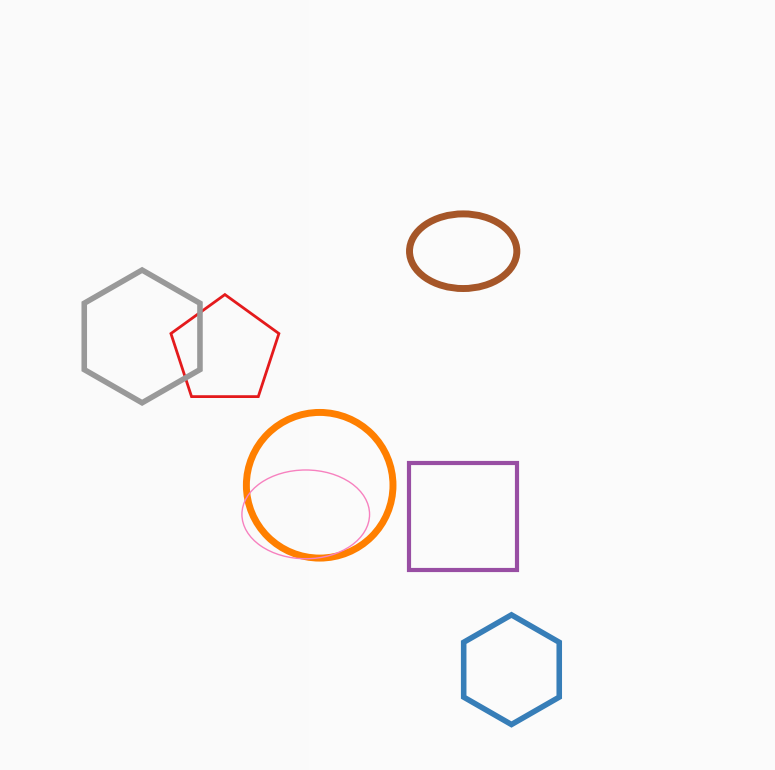[{"shape": "pentagon", "thickness": 1, "radius": 0.37, "center": [0.29, 0.544]}, {"shape": "hexagon", "thickness": 2, "radius": 0.36, "center": [0.66, 0.13]}, {"shape": "square", "thickness": 1.5, "radius": 0.35, "center": [0.598, 0.33]}, {"shape": "circle", "thickness": 2.5, "radius": 0.47, "center": [0.412, 0.37]}, {"shape": "oval", "thickness": 2.5, "radius": 0.35, "center": [0.598, 0.674]}, {"shape": "oval", "thickness": 0.5, "radius": 0.41, "center": [0.395, 0.332]}, {"shape": "hexagon", "thickness": 2, "radius": 0.43, "center": [0.183, 0.563]}]